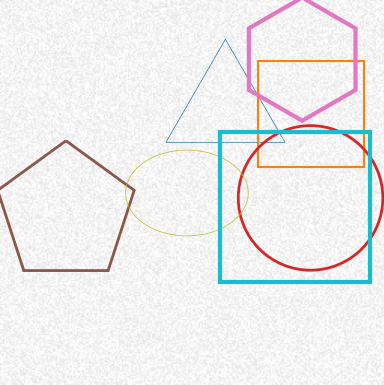[{"shape": "triangle", "thickness": 0.5, "radius": 0.89, "center": [0.586, 0.72]}, {"shape": "square", "thickness": 1.5, "radius": 0.69, "center": [0.808, 0.704]}, {"shape": "circle", "thickness": 2, "radius": 0.94, "center": [0.807, 0.486]}, {"shape": "pentagon", "thickness": 2, "radius": 0.93, "center": [0.171, 0.448]}, {"shape": "hexagon", "thickness": 3, "radius": 0.8, "center": [0.785, 0.846]}, {"shape": "oval", "thickness": 0.5, "radius": 0.8, "center": [0.486, 0.499]}, {"shape": "square", "thickness": 3, "radius": 0.97, "center": [0.766, 0.463]}]